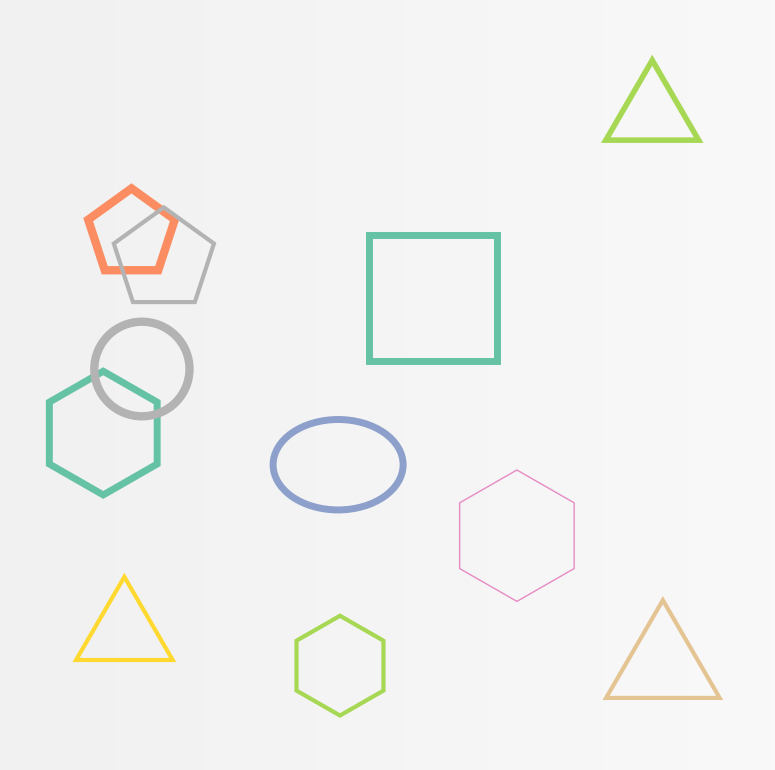[{"shape": "square", "thickness": 2.5, "radius": 0.41, "center": [0.558, 0.613]}, {"shape": "hexagon", "thickness": 2.5, "radius": 0.4, "center": [0.133, 0.438]}, {"shape": "pentagon", "thickness": 3, "radius": 0.29, "center": [0.17, 0.697]}, {"shape": "oval", "thickness": 2.5, "radius": 0.42, "center": [0.436, 0.396]}, {"shape": "hexagon", "thickness": 0.5, "radius": 0.43, "center": [0.667, 0.304]}, {"shape": "hexagon", "thickness": 1.5, "radius": 0.32, "center": [0.439, 0.136]}, {"shape": "triangle", "thickness": 2, "radius": 0.35, "center": [0.842, 0.853]}, {"shape": "triangle", "thickness": 1.5, "radius": 0.36, "center": [0.16, 0.179]}, {"shape": "triangle", "thickness": 1.5, "radius": 0.42, "center": [0.855, 0.136]}, {"shape": "circle", "thickness": 3, "radius": 0.31, "center": [0.183, 0.521]}, {"shape": "pentagon", "thickness": 1.5, "radius": 0.34, "center": [0.211, 0.663]}]